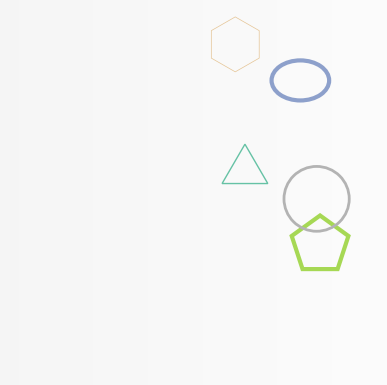[{"shape": "triangle", "thickness": 1, "radius": 0.34, "center": [0.632, 0.557]}, {"shape": "oval", "thickness": 3, "radius": 0.37, "center": [0.775, 0.791]}, {"shape": "pentagon", "thickness": 3, "radius": 0.38, "center": [0.826, 0.363]}, {"shape": "hexagon", "thickness": 0.5, "radius": 0.36, "center": [0.607, 0.885]}, {"shape": "circle", "thickness": 2, "radius": 0.42, "center": [0.817, 0.484]}]